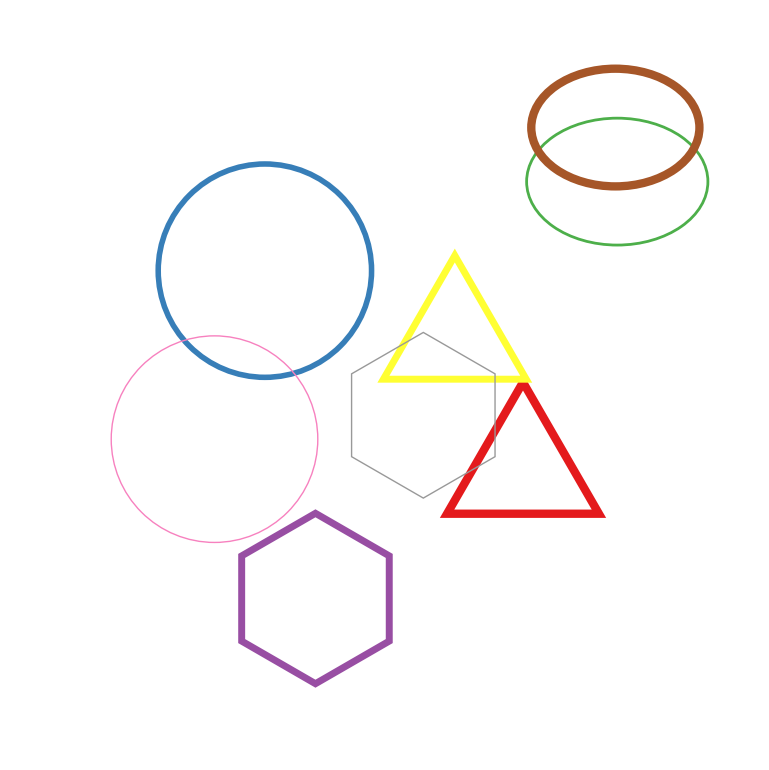[{"shape": "triangle", "thickness": 3, "radius": 0.57, "center": [0.679, 0.39]}, {"shape": "circle", "thickness": 2, "radius": 0.69, "center": [0.344, 0.648]}, {"shape": "oval", "thickness": 1, "radius": 0.59, "center": [0.802, 0.764]}, {"shape": "hexagon", "thickness": 2.5, "radius": 0.55, "center": [0.41, 0.223]}, {"shape": "triangle", "thickness": 2.5, "radius": 0.54, "center": [0.591, 0.561]}, {"shape": "oval", "thickness": 3, "radius": 0.55, "center": [0.799, 0.834]}, {"shape": "circle", "thickness": 0.5, "radius": 0.67, "center": [0.279, 0.43]}, {"shape": "hexagon", "thickness": 0.5, "radius": 0.54, "center": [0.55, 0.461]}]